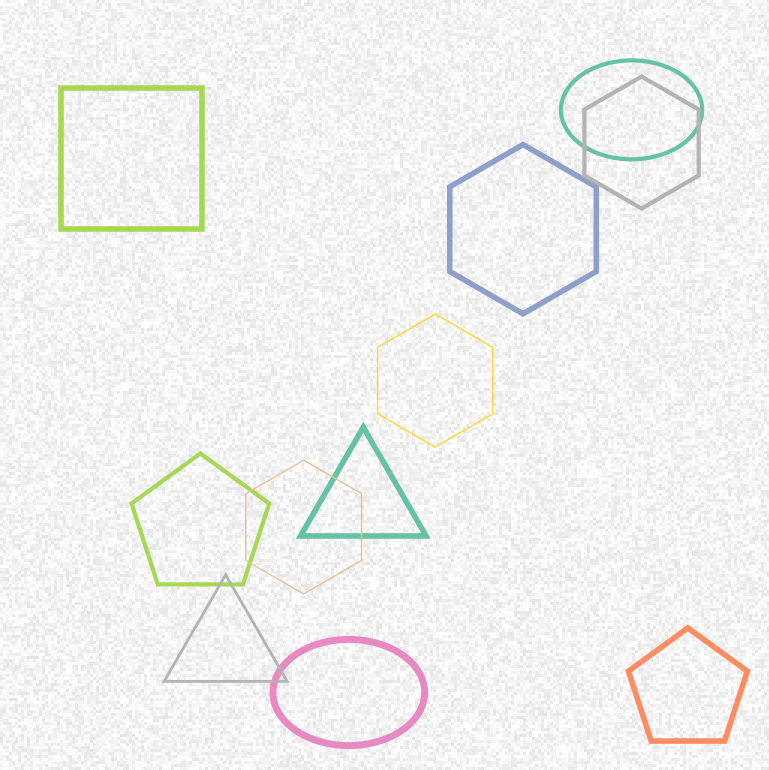[{"shape": "triangle", "thickness": 2, "radius": 0.47, "center": [0.472, 0.351]}, {"shape": "oval", "thickness": 1.5, "radius": 0.46, "center": [0.82, 0.857]}, {"shape": "pentagon", "thickness": 2, "radius": 0.41, "center": [0.893, 0.103]}, {"shape": "hexagon", "thickness": 2, "radius": 0.55, "center": [0.679, 0.702]}, {"shape": "oval", "thickness": 2.5, "radius": 0.49, "center": [0.453, 0.101]}, {"shape": "square", "thickness": 2, "radius": 0.46, "center": [0.171, 0.794]}, {"shape": "pentagon", "thickness": 1.5, "radius": 0.47, "center": [0.26, 0.317]}, {"shape": "hexagon", "thickness": 0.5, "radius": 0.43, "center": [0.565, 0.506]}, {"shape": "hexagon", "thickness": 0.5, "radius": 0.43, "center": [0.394, 0.315]}, {"shape": "triangle", "thickness": 1, "radius": 0.46, "center": [0.293, 0.161]}, {"shape": "hexagon", "thickness": 1.5, "radius": 0.43, "center": [0.833, 0.815]}]